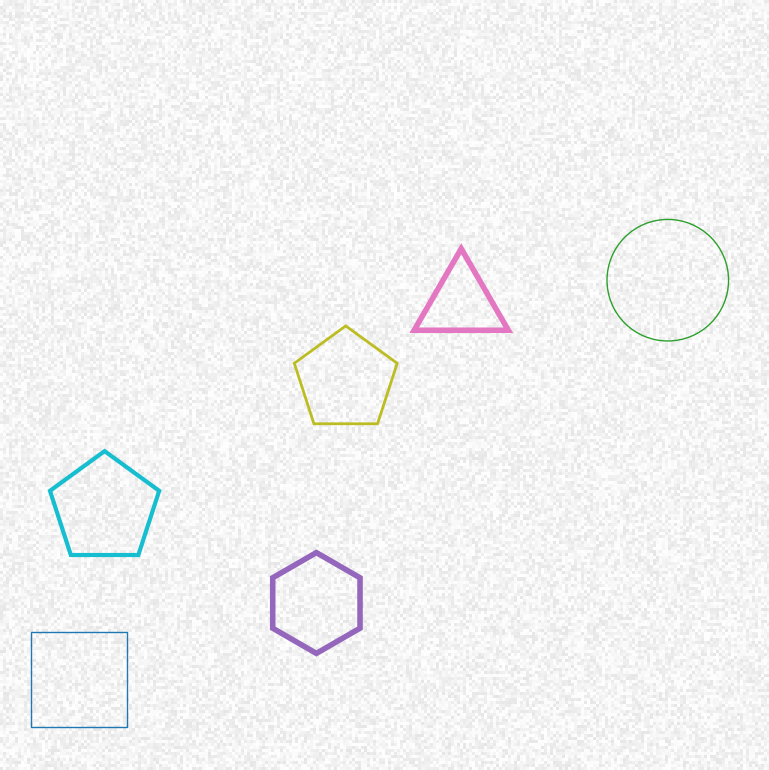[{"shape": "square", "thickness": 0.5, "radius": 0.31, "center": [0.103, 0.118]}, {"shape": "circle", "thickness": 0.5, "radius": 0.39, "center": [0.867, 0.636]}, {"shape": "hexagon", "thickness": 2, "radius": 0.33, "center": [0.411, 0.217]}, {"shape": "triangle", "thickness": 2, "radius": 0.35, "center": [0.599, 0.606]}, {"shape": "pentagon", "thickness": 1, "radius": 0.35, "center": [0.449, 0.506]}, {"shape": "pentagon", "thickness": 1.5, "radius": 0.37, "center": [0.136, 0.34]}]